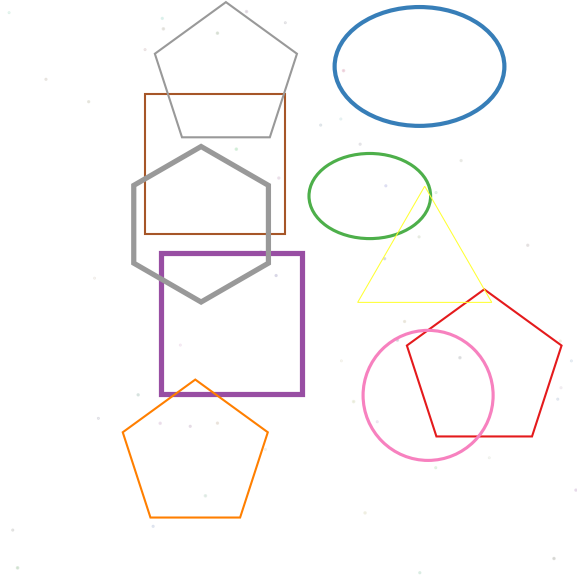[{"shape": "pentagon", "thickness": 1, "radius": 0.7, "center": [0.838, 0.357]}, {"shape": "oval", "thickness": 2, "radius": 0.73, "center": [0.726, 0.884]}, {"shape": "oval", "thickness": 1.5, "radius": 0.53, "center": [0.64, 0.66]}, {"shape": "square", "thickness": 2.5, "radius": 0.61, "center": [0.401, 0.438]}, {"shape": "pentagon", "thickness": 1, "radius": 0.66, "center": [0.338, 0.21]}, {"shape": "triangle", "thickness": 0.5, "radius": 0.67, "center": [0.735, 0.543]}, {"shape": "square", "thickness": 1, "radius": 0.61, "center": [0.373, 0.715]}, {"shape": "circle", "thickness": 1.5, "radius": 0.56, "center": [0.741, 0.314]}, {"shape": "hexagon", "thickness": 2.5, "radius": 0.67, "center": [0.348, 0.611]}, {"shape": "pentagon", "thickness": 1, "radius": 0.65, "center": [0.391, 0.866]}]